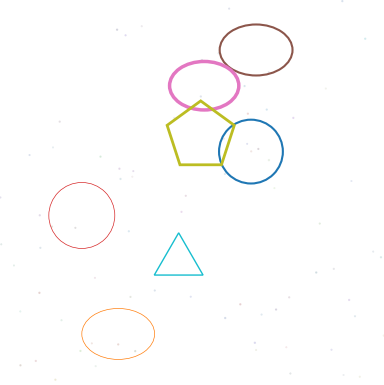[{"shape": "circle", "thickness": 1.5, "radius": 0.41, "center": [0.652, 0.606]}, {"shape": "oval", "thickness": 0.5, "radius": 0.47, "center": [0.307, 0.133]}, {"shape": "circle", "thickness": 0.5, "radius": 0.43, "center": [0.212, 0.44]}, {"shape": "oval", "thickness": 1.5, "radius": 0.47, "center": [0.665, 0.87]}, {"shape": "oval", "thickness": 2.5, "radius": 0.45, "center": [0.53, 0.777]}, {"shape": "pentagon", "thickness": 2, "radius": 0.46, "center": [0.521, 0.646]}, {"shape": "triangle", "thickness": 1, "radius": 0.37, "center": [0.464, 0.322]}]